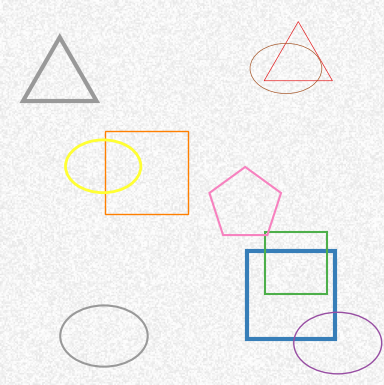[{"shape": "triangle", "thickness": 0.5, "radius": 0.51, "center": [0.775, 0.841]}, {"shape": "square", "thickness": 3, "radius": 0.57, "center": [0.755, 0.234]}, {"shape": "square", "thickness": 1.5, "radius": 0.4, "center": [0.768, 0.316]}, {"shape": "oval", "thickness": 1, "radius": 0.57, "center": [0.877, 0.109]}, {"shape": "square", "thickness": 1, "radius": 0.54, "center": [0.382, 0.552]}, {"shape": "oval", "thickness": 2, "radius": 0.49, "center": [0.268, 0.568]}, {"shape": "oval", "thickness": 0.5, "radius": 0.47, "center": [0.743, 0.822]}, {"shape": "pentagon", "thickness": 1.5, "radius": 0.49, "center": [0.637, 0.469]}, {"shape": "triangle", "thickness": 3, "radius": 0.55, "center": [0.155, 0.793]}, {"shape": "oval", "thickness": 1.5, "radius": 0.57, "center": [0.27, 0.127]}]